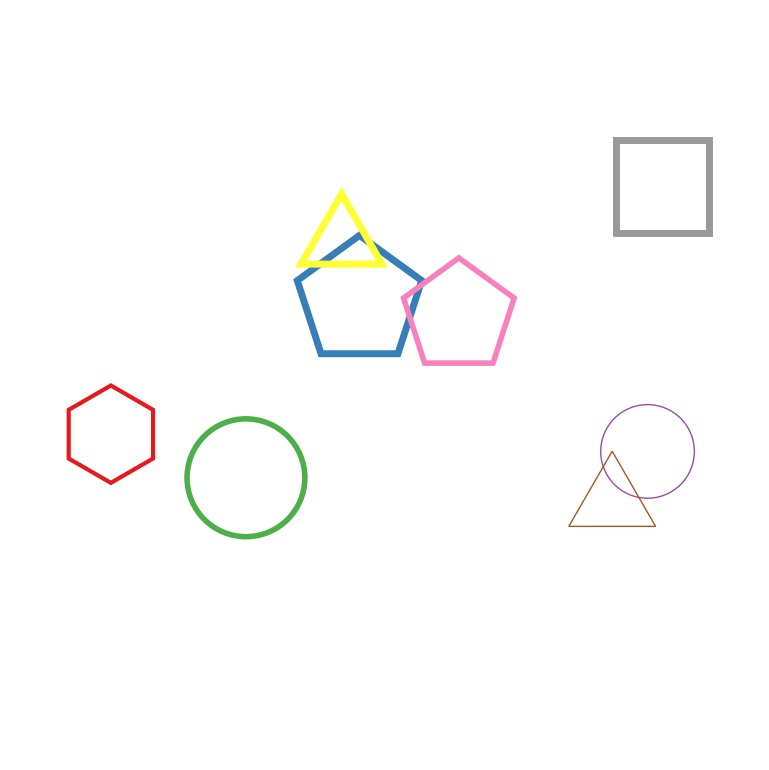[{"shape": "hexagon", "thickness": 1.5, "radius": 0.32, "center": [0.144, 0.436]}, {"shape": "pentagon", "thickness": 2.5, "radius": 0.42, "center": [0.467, 0.609]}, {"shape": "circle", "thickness": 2, "radius": 0.38, "center": [0.319, 0.38]}, {"shape": "circle", "thickness": 0.5, "radius": 0.3, "center": [0.841, 0.414]}, {"shape": "triangle", "thickness": 2.5, "radius": 0.3, "center": [0.444, 0.687]}, {"shape": "triangle", "thickness": 0.5, "radius": 0.33, "center": [0.795, 0.349]}, {"shape": "pentagon", "thickness": 2, "radius": 0.38, "center": [0.596, 0.59]}, {"shape": "square", "thickness": 2.5, "radius": 0.3, "center": [0.861, 0.757]}]